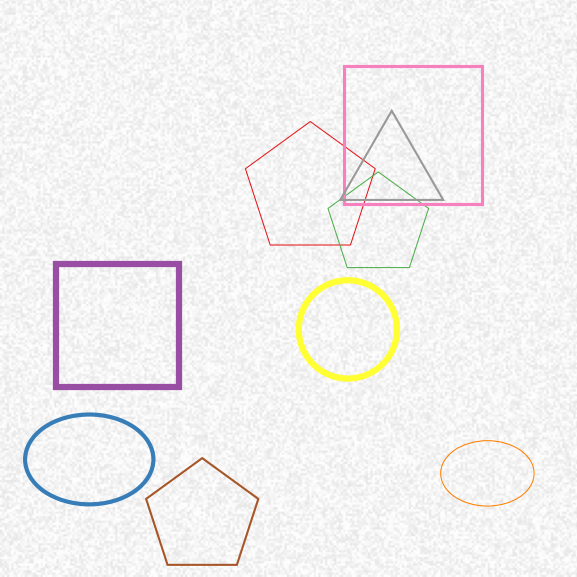[{"shape": "pentagon", "thickness": 0.5, "radius": 0.59, "center": [0.537, 0.67]}, {"shape": "oval", "thickness": 2, "radius": 0.56, "center": [0.155, 0.204]}, {"shape": "pentagon", "thickness": 0.5, "radius": 0.46, "center": [0.655, 0.61]}, {"shape": "square", "thickness": 3, "radius": 0.53, "center": [0.203, 0.435]}, {"shape": "oval", "thickness": 0.5, "radius": 0.4, "center": [0.844, 0.179]}, {"shape": "circle", "thickness": 3, "radius": 0.43, "center": [0.602, 0.429]}, {"shape": "pentagon", "thickness": 1, "radius": 0.51, "center": [0.35, 0.104]}, {"shape": "square", "thickness": 1.5, "radius": 0.6, "center": [0.715, 0.765]}, {"shape": "triangle", "thickness": 1, "radius": 0.51, "center": [0.678, 0.704]}]